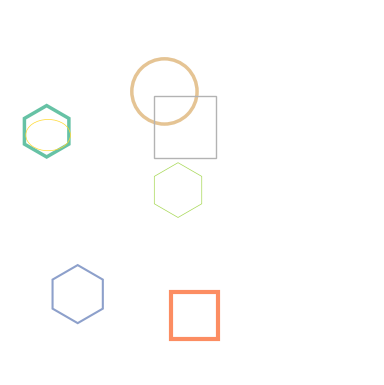[{"shape": "hexagon", "thickness": 2.5, "radius": 0.33, "center": [0.121, 0.659]}, {"shape": "square", "thickness": 3, "radius": 0.31, "center": [0.505, 0.181]}, {"shape": "hexagon", "thickness": 1.5, "radius": 0.38, "center": [0.202, 0.236]}, {"shape": "hexagon", "thickness": 0.5, "radius": 0.36, "center": [0.462, 0.506]}, {"shape": "oval", "thickness": 0.5, "radius": 0.29, "center": [0.125, 0.649]}, {"shape": "circle", "thickness": 2.5, "radius": 0.42, "center": [0.427, 0.763]}, {"shape": "square", "thickness": 1, "radius": 0.4, "center": [0.481, 0.671]}]